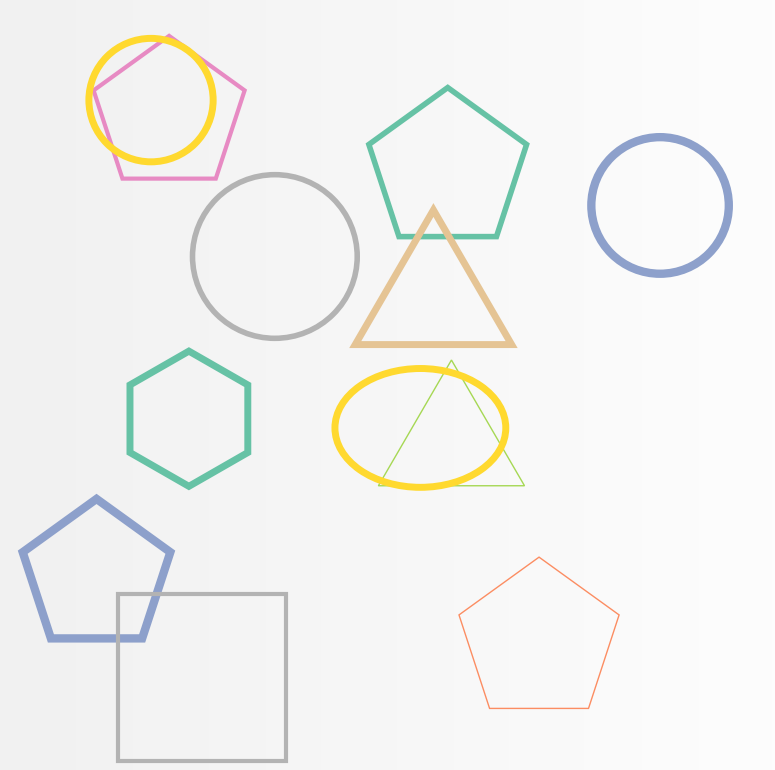[{"shape": "hexagon", "thickness": 2.5, "radius": 0.44, "center": [0.244, 0.456]}, {"shape": "pentagon", "thickness": 2, "radius": 0.53, "center": [0.578, 0.779]}, {"shape": "pentagon", "thickness": 0.5, "radius": 0.54, "center": [0.696, 0.168]}, {"shape": "circle", "thickness": 3, "radius": 0.44, "center": [0.852, 0.733]}, {"shape": "pentagon", "thickness": 3, "radius": 0.5, "center": [0.125, 0.252]}, {"shape": "pentagon", "thickness": 1.5, "radius": 0.51, "center": [0.218, 0.851]}, {"shape": "triangle", "thickness": 0.5, "radius": 0.54, "center": [0.583, 0.424]}, {"shape": "oval", "thickness": 2.5, "radius": 0.55, "center": [0.542, 0.444]}, {"shape": "circle", "thickness": 2.5, "radius": 0.4, "center": [0.195, 0.87]}, {"shape": "triangle", "thickness": 2.5, "radius": 0.58, "center": [0.559, 0.611]}, {"shape": "square", "thickness": 1.5, "radius": 0.54, "center": [0.261, 0.12]}, {"shape": "circle", "thickness": 2, "radius": 0.53, "center": [0.355, 0.667]}]